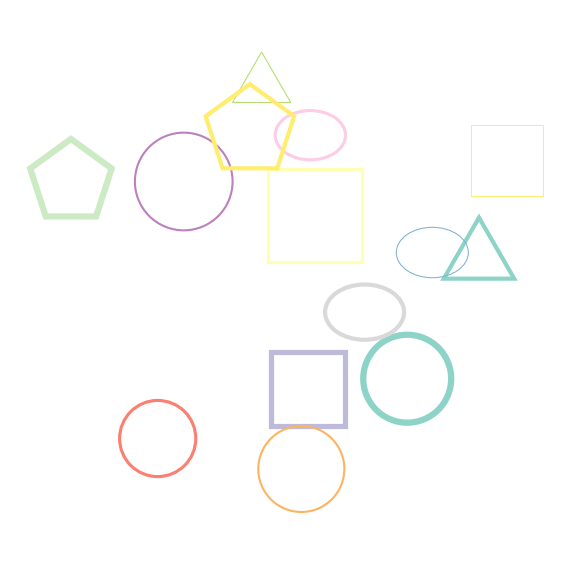[{"shape": "triangle", "thickness": 2, "radius": 0.35, "center": [0.829, 0.552]}, {"shape": "circle", "thickness": 3, "radius": 0.38, "center": [0.705, 0.343]}, {"shape": "square", "thickness": 1.5, "radius": 0.4, "center": [0.545, 0.626]}, {"shape": "square", "thickness": 2.5, "radius": 0.32, "center": [0.533, 0.325]}, {"shape": "circle", "thickness": 1.5, "radius": 0.33, "center": [0.273, 0.24]}, {"shape": "oval", "thickness": 0.5, "radius": 0.31, "center": [0.749, 0.562]}, {"shape": "circle", "thickness": 1, "radius": 0.37, "center": [0.522, 0.187]}, {"shape": "triangle", "thickness": 0.5, "radius": 0.29, "center": [0.453, 0.851]}, {"shape": "oval", "thickness": 1.5, "radius": 0.3, "center": [0.537, 0.765]}, {"shape": "oval", "thickness": 2, "radius": 0.34, "center": [0.631, 0.459]}, {"shape": "circle", "thickness": 1, "radius": 0.42, "center": [0.318, 0.685]}, {"shape": "pentagon", "thickness": 3, "radius": 0.37, "center": [0.123, 0.684]}, {"shape": "square", "thickness": 0.5, "radius": 0.31, "center": [0.878, 0.722]}, {"shape": "pentagon", "thickness": 2, "radius": 0.4, "center": [0.433, 0.773]}]